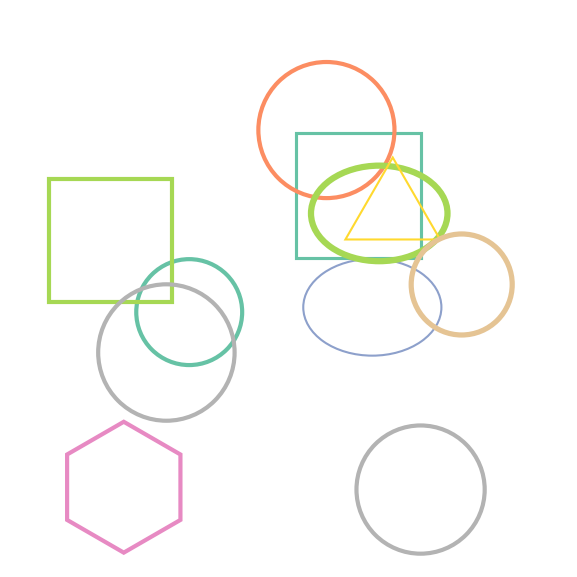[{"shape": "square", "thickness": 1.5, "radius": 0.54, "center": [0.62, 0.661]}, {"shape": "circle", "thickness": 2, "radius": 0.46, "center": [0.328, 0.459]}, {"shape": "circle", "thickness": 2, "radius": 0.59, "center": [0.565, 0.774]}, {"shape": "oval", "thickness": 1, "radius": 0.6, "center": [0.645, 0.467]}, {"shape": "hexagon", "thickness": 2, "radius": 0.57, "center": [0.214, 0.155]}, {"shape": "square", "thickness": 2, "radius": 0.53, "center": [0.191, 0.582]}, {"shape": "oval", "thickness": 3, "radius": 0.59, "center": [0.657, 0.63]}, {"shape": "triangle", "thickness": 1, "radius": 0.47, "center": [0.68, 0.632]}, {"shape": "circle", "thickness": 2.5, "radius": 0.44, "center": [0.799, 0.507]}, {"shape": "circle", "thickness": 2, "radius": 0.56, "center": [0.728, 0.151]}, {"shape": "circle", "thickness": 2, "radius": 0.59, "center": [0.288, 0.389]}]